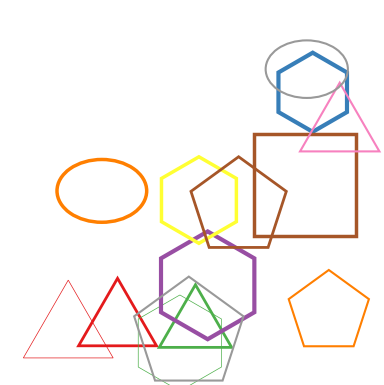[{"shape": "triangle", "thickness": 0.5, "radius": 0.67, "center": [0.177, 0.138]}, {"shape": "triangle", "thickness": 2, "radius": 0.58, "center": [0.305, 0.16]}, {"shape": "hexagon", "thickness": 3, "radius": 0.51, "center": [0.812, 0.76]}, {"shape": "triangle", "thickness": 2, "radius": 0.54, "center": [0.508, 0.152]}, {"shape": "hexagon", "thickness": 0.5, "radius": 0.62, "center": [0.467, 0.109]}, {"shape": "hexagon", "thickness": 3, "radius": 0.7, "center": [0.539, 0.259]}, {"shape": "oval", "thickness": 2.5, "radius": 0.58, "center": [0.265, 0.504]}, {"shape": "pentagon", "thickness": 1.5, "radius": 0.55, "center": [0.854, 0.189]}, {"shape": "hexagon", "thickness": 2.5, "radius": 0.56, "center": [0.517, 0.48]}, {"shape": "pentagon", "thickness": 2, "radius": 0.65, "center": [0.62, 0.463]}, {"shape": "square", "thickness": 2.5, "radius": 0.66, "center": [0.792, 0.52]}, {"shape": "triangle", "thickness": 1.5, "radius": 0.59, "center": [0.882, 0.666]}, {"shape": "pentagon", "thickness": 1.5, "radius": 0.75, "center": [0.49, 0.132]}, {"shape": "oval", "thickness": 1.5, "radius": 0.53, "center": [0.797, 0.82]}]